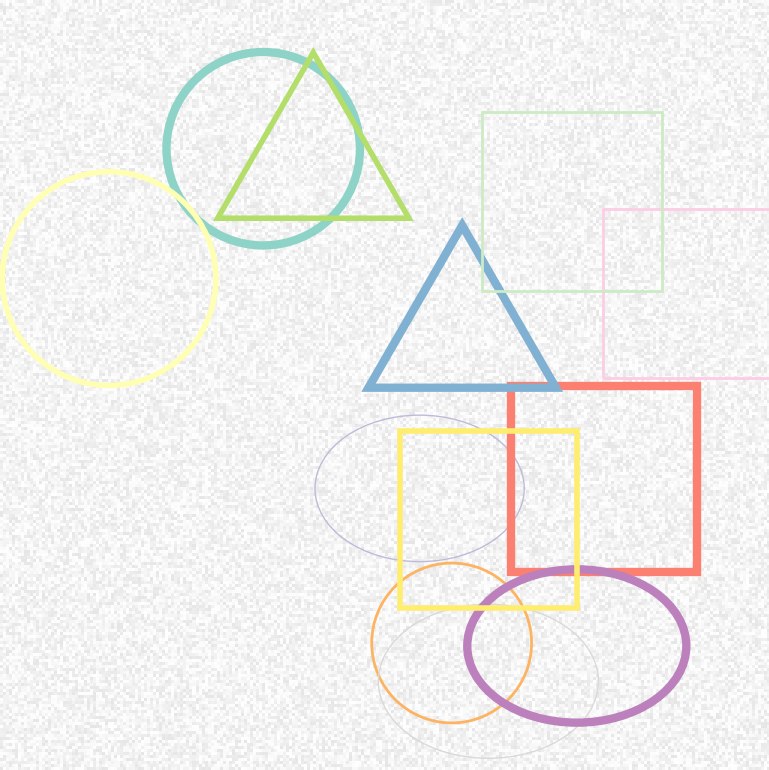[{"shape": "circle", "thickness": 3, "radius": 0.63, "center": [0.342, 0.807]}, {"shape": "circle", "thickness": 2, "radius": 0.69, "center": [0.142, 0.638]}, {"shape": "oval", "thickness": 0.5, "radius": 0.68, "center": [0.545, 0.366]}, {"shape": "square", "thickness": 3, "radius": 0.61, "center": [0.784, 0.378]}, {"shape": "triangle", "thickness": 3, "radius": 0.7, "center": [0.6, 0.567]}, {"shape": "circle", "thickness": 1, "radius": 0.52, "center": [0.587, 0.165]}, {"shape": "triangle", "thickness": 2, "radius": 0.72, "center": [0.407, 0.788]}, {"shape": "square", "thickness": 1, "radius": 0.55, "center": [0.892, 0.619]}, {"shape": "oval", "thickness": 0.5, "radius": 0.71, "center": [0.634, 0.115]}, {"shape": "oval", "thickness": 3, "radius": 0.71, "center": [0.749, 0.161]}, {"shape": "square", "thickness": 1, "radius": 0.58, "center": [0.743, 0.738]}, {"shape": "square", "thickness": 2, "radius": 0.58, "center": [0.635, 0.325]}]